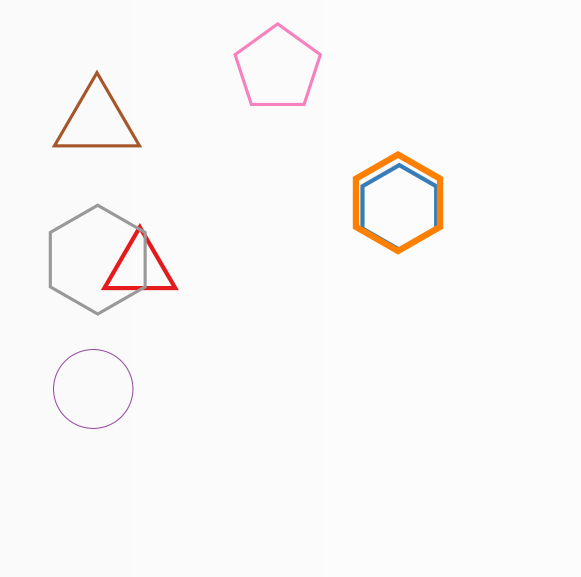[{"shape": "triangle", "thickness": 2, "radius": 0.35, "center": [0.241, 0.535]}, {"shape": "hexagon", "thickness": 2, "radius": 0.37, "center": [0.687, 0.64]}, {"shape": "circle", "thickness": 0.5, "radius": 0.34, "center": [0.16, 0.326]}, {"shape": "hexagon", "thickness": 3, "radius": 0.42, "center": [0.685, 0.648]}, {"shape": "triangle", "thickness": 1.5, "radius": 0.42, "center": [0.167, 0.789]}, {"shape": "pentagon", "thickness": 1.5, "radius": 0.39, "center": [0.478, 0.881]}, {"shape": "hexagon", "thickness": 1.5, "radius": 0.47, "center": [0.168, 0.55]}]